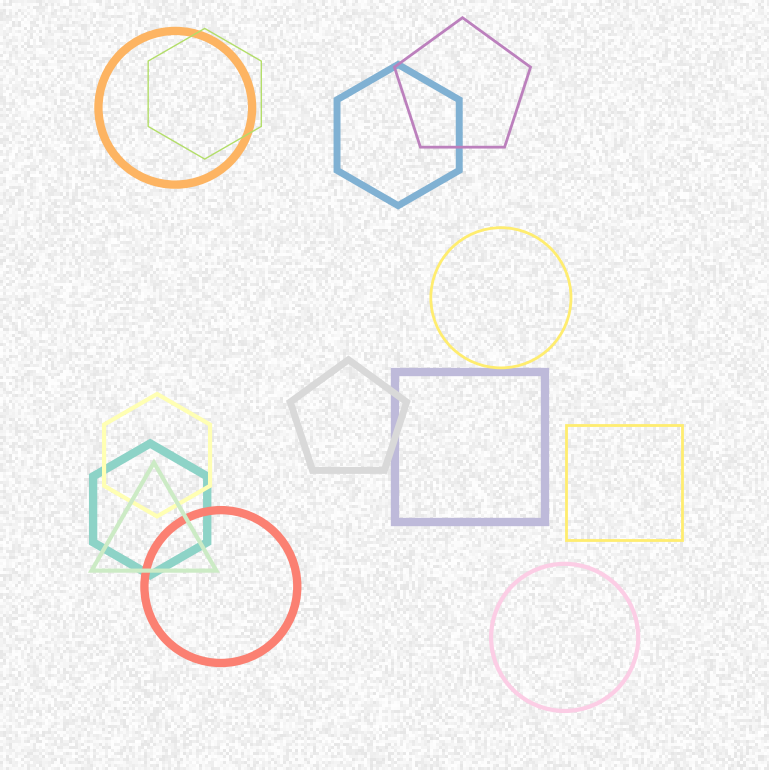[{"shape": "hexagon", "thickness": 3, "radius": 0.43, "center": [0.195, 0.339]}, {"shape": "hexagon", "thickness": 1.5, "radius": 0.4, "center": [0.204, 0.409]}, {"shape": "square", "thickness": 3, "radius": 0.49, "center": [0.61, 0.419]}, {"shape": "circle", "thickness": 3, "radius": 0.5, "center": [0.287, 0.238]}, {"shape": "hexagon", "thickness": 2.5, "radius": 0.46, "center": [0.517, 0.825]}, {"shape": "circle", "thickness": 3, "radius": 0.5, "center": [0.228, 0.86]}, {"shape": "hexagon", "thickness": 0.5, "radius": 0.42, "center": [0.266, 0.878]}, {"shape": "circle", "thickness": 1.5, "radius": 0.48, "center": [0.733, 0.172]}, {"shape": "pentagon", "thickness": 2.5, "radius": 0.4, "center": [0.453, 0.453]}, {"shape": "pentagon", "thickness": 1, "radius": 0.46, "center": [0.601, 0.884]}, {"shape": "triangle", "thickness": 1.5, "radius": 0.47, "center": [0.2, 0.306]}, {"shape": "square", "thickness": 1, "radius": 0.37, "center": [0.81, 0.373]}, {"shape": "circle", "thickness": 1, "radius": 0.46, "center": [0.651, 0.613]}]